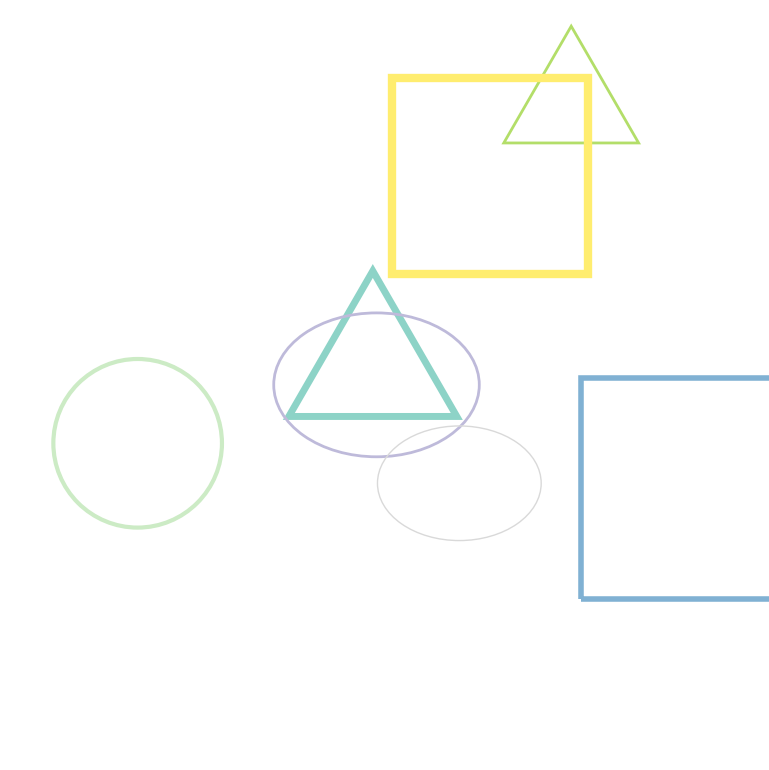[{"shape": "triangle", "thickness": 2.5, "radius": 0.63, "center": [0.484, 0.522]}, {"shape": "oval", "thickness": 1, "radius": 0.67, "center": [0.489, 0.5]}, {"shape": "square", "thickness": 2, "radius": 0.71, "center": [0.897, 0.366]}, {"shape": "triangle", "thickness": 1, "radius": 0.51, "center": [0.742, 0.865]}, {"shape": "oval", "thickness": 0.5, "radius": 0.53, "center": [0.597, 0.372]}, {"shape": "circle", "thickness": 1.5, "radius": 0.55, "center": [0.179, 0.424]}, {"shape": "square", "thickness": 3, "radius": 0.64, "center": [0.637, 0.772]}]